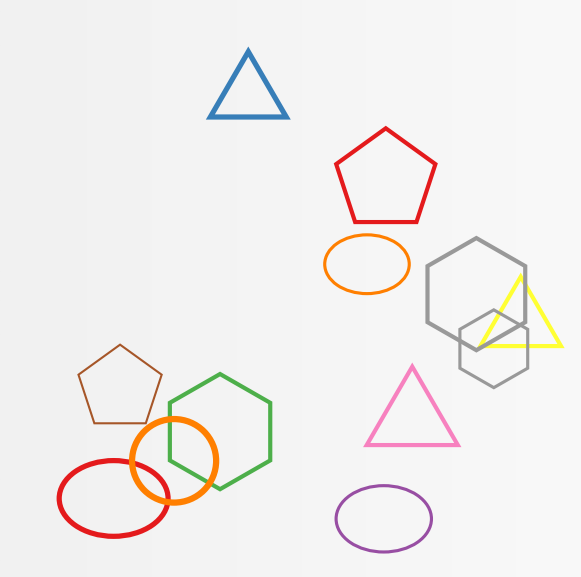[{"shape": "oval", "thickness": 2.5, "radius": 0.47, "center": [0.196, 0.136]}, {"shape": "pentagon", "thickness": 2, "radius": 0.45, "center": [0.664, 0.687]}, {"shape": "triangle", "thickness": 2.5, "radius": 0.38, "center": [0.427, 0.834]}, {"shape": "hexagon", "thickness": 2, "radius": 0.5, "center": [0.379, 0.252]}, {"shape": "oval", "thickness": 1.5, "radius": 0.41, "center": [0.66, 0.101]}, {"shape": "circle", "thickness": 3, "radius": 0.36, "center": [0.3, 0.201]}, {"shape": "oval", "thickness": 1.5, "radius": 0.36, "center": [0.631, 0.542]}, {"shape": "triangle", "thickness": 2, "radius": 0.4, "center": [0.896, 0.44]}, {"shape": "pentagon", "thickness": 1, "radius": 0.38, "center": [0.207, 0.327]}, {"shape": "triangle", "thickness": 2, "radius": 0.45, "center": [0.709, 0.274]}, {"shape": "hexagon", "thickness": 1.5, "radius": 0.34, "center": [0.85, 0.395]}, {"shape": "hexagon", "thickness": 2, "radius": 0.49, "center": [0.82, 0.49]}]